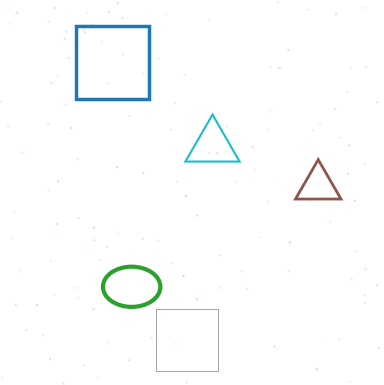[{"shape": "square", "thickness": 2.5, "radius": 0.48, "center": [0.292, 0.838]}, {"shape": "oval", "thickness": 3, "radius": 0.37, "center": [0.342, 0.255]}, {"shape": "triangle", "thickness": 2, "radius": 0.34, "center": [0.827, 0.517]}, {"shape": "square", "thickness": 0.5, "radius": 0.4, "center": [0.485, 0.118]}, {"shape": "triangle", "thickness": 1.5, "radius": 0.41, "center": [0.552, 0.621]}]